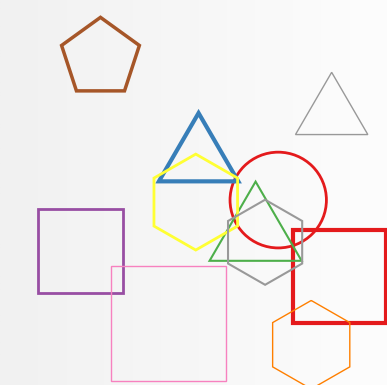[{"shape": "square", "thickness": 3, "radius": 0.6, "center": [0.875, 0.282]}, {"shape": "circle", "thickness": 2, "radius": 0.62, "center": [0.718, 0.48]}, {"shape": "triangle", "thickness": 3, "radius": 0.59, "center": [0.512, 0.588]}, {"shape": "triangle", "thickness": 1.5, "radius": 0.69, "center": [0.66, 0.391]}, {"shape": "square", "thickness": 2, "radius": 0.55, "center": [0.207, 0.348]}, {"shape": "hexagon", "thickness": 1, "radius": 0.57, "center": [0.803, 0.105]}, {"shape": "hexagon", "thickness": 2, "radius": 0.62, "center": [0.505, 0.475]}, {"shape": "pentagon", "thickness": 2.5, "radius": 0.53, "center": [0.259, 0.849]}, {"shape": "square", "thickness": 1, "radius": 0.74, "center": [0.435, 0.159]}, {"shape": "triangle", "thickness": 1, "radius": 0.54, "center": [0.856, 0.704]}, {"shape": "hexagon", "thickness": 1.5, "radius": 0.55, "center": [0.684, 0.371]}]